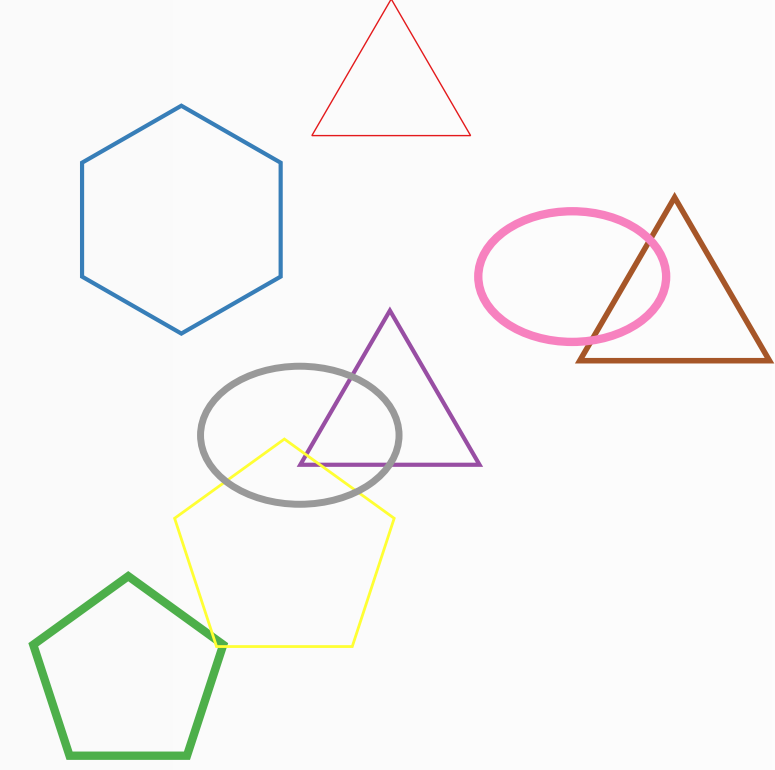[{"shape": "triangle", "thickness": 0.5, "radius": 0.59, "center": [0.505, 0.883]}, {"shape": "hexagon", "thickness": 1.5, "radius": 0.74, "center": [0.234, 0.715]}, {"shape": "pentagon", "thickness": 3, "radius": 0.64, "center": [0.165, 0.123]}, {"shape": "triangle", "thickness": 1.5, "radius": 0.67, "center": [0.503, 0.463]}, {"shape": "pentagon", "thickness": 1, "radius": 0.74, "center": [0.367, 0.281]}, {"shape": "triangle", "thickness": 2, "radius": 0.71, "center": [0.87, 0.602]}, {"shape": "oval", "thickness": 3, "radius": 0.61, "center": [0.738, 0.641]}, {"shape": "oval", "thickness": 2.5, "radius": 0.64, "center": [0.387, 0.435]}]